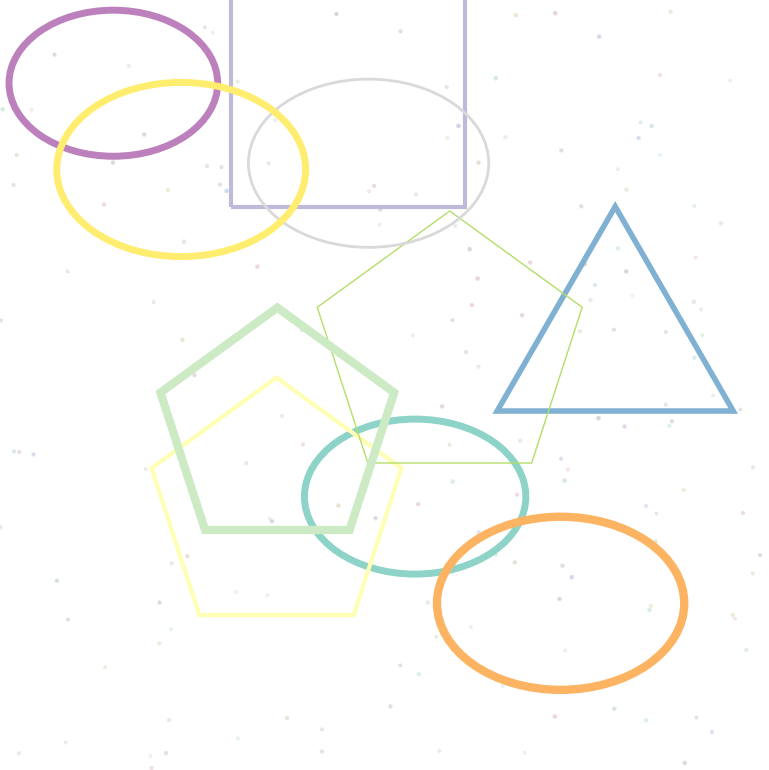[{"shape": "oval", "thickness": 2.5, "radius": 0.72, "center": [0.539, 0.355]}, {"shape": "pentagon", "thickness": 1.5, "radius": 0.85, "center": [0.359, 0.339]}, {"shape": "square", "thickness": 1.5, "radius": 0.76, "center": [0.452, 0.882]}, {"shape": "triangle", "thickness": 2, "radius": 0.89, "center": [0.799, 0.555]}, {"shape": "oval", "thickness": 3, "radius": 0.8, "center": [0.728, 0.217]}, {"shape": "pentagon", "thickness": 0.5, "radius": 0.9, "center": [0.584, 0.545]}, {"shape": "oval", "thickness": 1, "radius": 0.78, "center": [0.479, 0.788]}, {"shape": "oval", "thickness": 2.5, "radius": 0.68, "center": [0.147, 0.892]}, {"shape": "pentagon", "thickness": 3, "radius": 0.8, "center": [0.36, 0.441]}, {"shape": "oval", "thickness": 2.5, "radius": 0.81, "center": [0.235, 0.78]}]